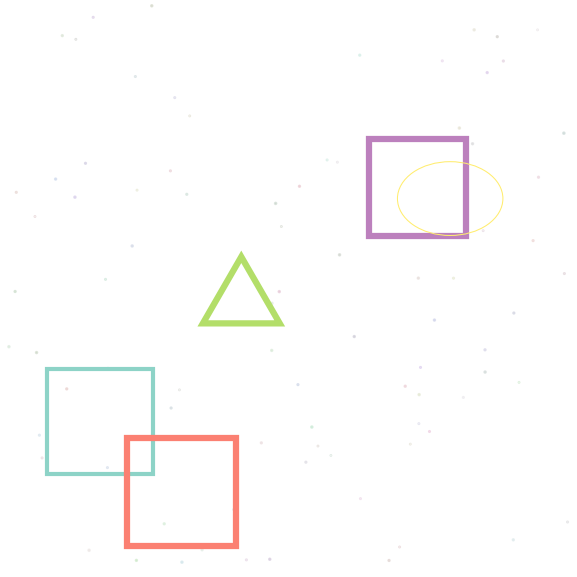[{"shape": "square", "thickness": 2, "radius": 0.46, "center": [0.174, 0.269]}, {"shape": "square", "thickness": 3, "radius": 0.47, "center": [0.314, 0.147]}, {"shape": "triangle", "thickness": 3, "radius": 0.38, "center": [0.418, 0.478]}, {"shape": "square", "thickness": 3, "radius": 0.42, "center": [0.723, 0.674]}, {"shape": "oval", "thickness": 0.5, "radius": 0.46, "center": [0.78, 0.655]}]